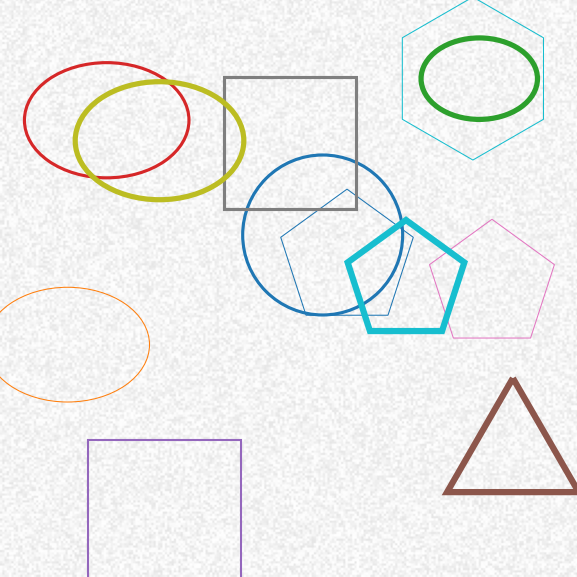[{"shape": "circle", "thickness": 1.5, "radius": 0.69, "center": [0.559, 0.592]}, {"shape": "pentagon", "thickness": 0.5, "radius": 0.6, "center": [0.601, 0.551]}, {"shape": "oval", "thickness": 0.5, "radius": 0.71, "center": [0.117, 0.402]}, {"shape": "oval", "thickness": 2.5, "radius": 0.5, "center": [0.83, 0.863]}, {"shape": "oval", "thickness": 1.5, "radius": 0.71, "center": [0.185, 0.791]}, {"shape": "square", "thickness": 1, "radius": 0.66, "center": [0.285, 0.105]}, {"shape": "triangle", "thickness": 3, "radius": 0.66, "center": [0.888, 0.213]}, {"shape": "pentagon", "thickness": 0.5, "radius": 0.57, "center": [0.852, 0.506]}, {"shape": "square", "thickness": 1.5, "radius": 0.57, "center": [0.502, 0.751]}, {"shape": "oval", "thickness": 2.5, "radius": 0.73, "center": [0.276, 0.755]}, {"shape": "pentagon", "thickness": 3, "radius": 0.53, "center": [0.703, 0.512]}, {"shape": "hexagon", "thickness": 0.5, "radius": 0.71, "center": [0.819, 0.863]}]